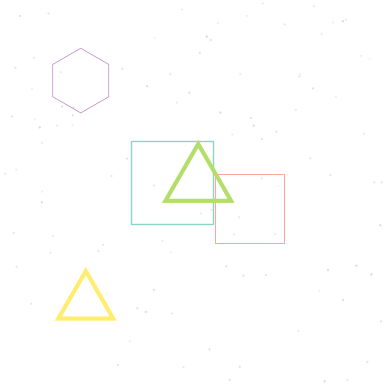[{"shape": "square", "thickness": 1, "radius": 0.53, "center": [0.447, 0.526]}, {"shape": "square", "thickness": 0.5, "radius": 0.44, "center": [0.648, 0.459]}, {"shape": "triangle", "thickness": 3, "radius": 0.49, "center": [0.515, 0.528]}, {"shape": "hexagon", "thickness": 0.5, "radius": 0.42, "center": [0.21, 0.791]}, {"shape": "triangle", "thickness": 3, "radius": 0.41, "center": [0.223, 0.214]}]